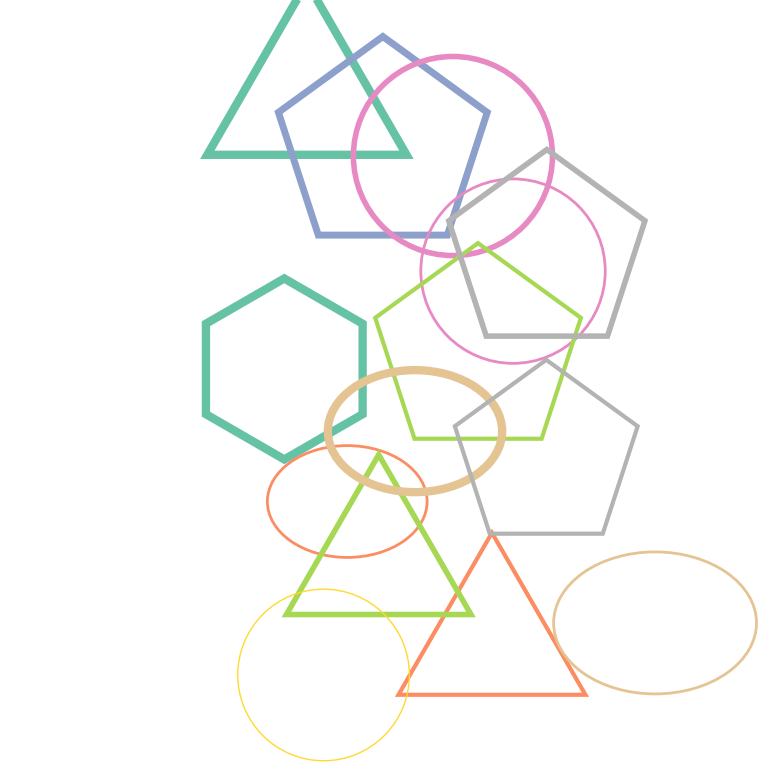[{"shape": "hexagon", "thickness": 3, "radius": 0.59, "center": [0.369, 0.521]}, {"shape": "triangle", "thickness": 3, "radius": 0.75, "center": [0.399, 0.874]}, {"shape": "triangle", "thickness": 1.5, "radius": 0.7, "center": [0.639, 0.168]}, {"shape": "oval", "thickness": 1, "radius": 0.52, "center": [0.451, 0.349]}, {"shape": "pentagon", "thickness": 2.5, "radius": 0.71, "center": [0.497, 0.81]}, {"shape": "circle", "thickness": 1, "radius": 0.6, "center": [0.666, 0.648]}, {"shape": "circle", "thickness": 2, "radius": 0.65, "center": [0.588, 0.797]}, {"shape": "triangle", "thickness": 2, "radius": 0.69, "center": [0.492, 0.271]}, {"shape": "pentagon", "thickness": 1.5, "radius": 0.7, "center": [0.621, 0.544]}, {"shape": "circle", "thickness": 0.5, "radius": 0.56, "center": [0.42, 0.123]}, {"shape": "oval", "thickness": 1, "radius": 0.66, "center": [0.851, 0.191]}, {"shape": "oval", "thickness": 3, "radius": 0.57, "center": [0.539, 0.44]}, {"shape": "pentagon", "thickness": 1.5, "radius": 0.62, "center": [0.709, 0.408]}, {"shape": "pentagon", "thickness": 2, "radius": 0.67, "center": [0.71, 0.672]}]